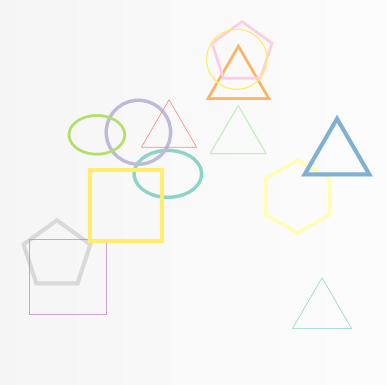[{"shape": "triangle", "thickness": 0.5, "radius": 0.44, "center": [0.831, 0.191]}, {"shape": "oval", "thickness": 2.5, "radius": 0.44, "center": [0.433, 0.548]}, {"shape": "hexagon", "thickness": 2.5, "radius": 0.47, "center": [0.768, 0.489]}, {"shape": "circle", "thickness": 2.5, "radius": 0.42, "center": [0.357, 0.656]}, {"shape": "triangle", "thickness": 0.5, "radius": 0.41, "center": [0.436, 0.659]}, {"shape": "triangle", "thickness": 3, "radius": 0.48, "center": [0.87, 0.595]}, {"shape": "triangle", "thickness": 2, "radius": 0.45, "center": [0.615, 0.789]}, {"shape": "oval", "thickness": 2, "radius": 0.36, "center": [0.25, 0.65]}, {"shape": "pentagon", "thickness": 2, "radius": 0.41, "center": [0.625, 0.863]}, {"shape": "pentagon", "thickness": 3, "radius": 0.45, "center": [0.147, 0.337]}, {"shape": "square", "thickness": 0.5, "radius": 0.49, "center": [0.174, 0.281]}, {"shape": "triangle", "thickness": 1, "radius": 0.42, "center": [0.615, 0.643]}, {"shape": "square", "thickness": 3, "radius": 0.46, "center": [0.325, 0.466]}, {"shape": "circle", "thickness": 1, "radius": 0.39, "center": [0.611, 0.846]}]